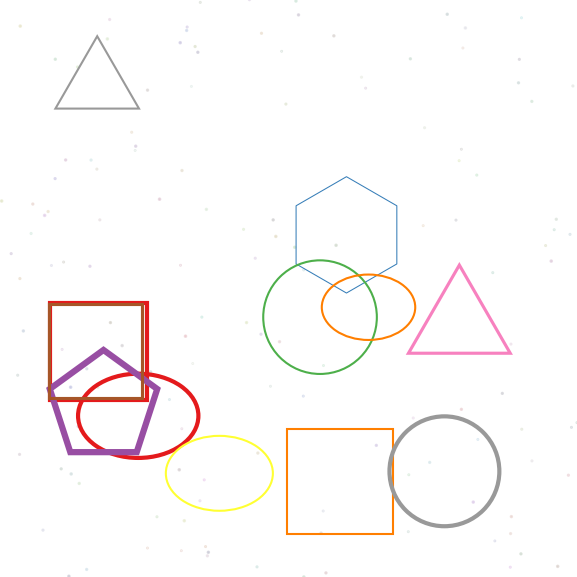[{"shape": "oval", "thickness": 2, "radius": 0.52, "center": [0.239, 0.279]}, {"shape": "square", "thickness": 2, "radius": 0.42, "center": [0.171, 0.39]}, {"shape": "hexagon", "thickness": 0.5, "radius": 0.5, "center": [0.6, 0.592]}, {"shape": "circle", "thickness": 1, "radius": 0.49, "center": [0.554, 0.45]}, {"shape": "pentagon", "thickness": 3, "radius": 0.49, "center": [0.179, 0.295]}, {"shape": "oval", "thickness": 1, "radius": 0.4, "center": [0.638, 0.467]}, {"shape": "square", "thickness": 1, "radius": 0.46, "center": [0.589, 0.165]}, {"shape": "oval", "thickness": 1, "radius": 0.46, "center": [0.38, 0.18]}, {"shape": "square", "thickness": 1.5, "radius": 0.41, "center": [0.165, 0.391]}, {"shape": "triangle", "thickness": 1.5, "radius": 0.51, "center": [0.795, 0.438]}, {"shape": "triangle", "thickness": 1, "radius": 0.42, "center": [0.168, 0.853]}, {"shape": "circle", "thickness": 2, "radius": 0.48, "center": [0.77, 0.183]}]